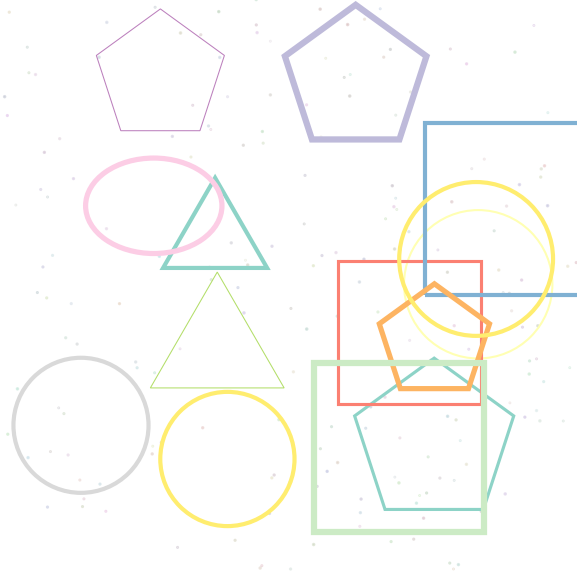[{"shape": "pentagon", "thickness": 1.5, "radius": 0.72, "center": [0.752, 0.234]}, {"shape": "triangle", "thickness": 2, "radius": 0.52, "center": [0.372, 0.587]}, {"shape": "circle", "thickness": 1, "radius": 0.64, "center": [0.828, 0.507]}, {"shape": "pentagon", "thickness": 3, "radius": 0.64, "center": [0.616, 0.862]}, {"shape": "square", "thickness": 1.5, "radius": 0.62, "center": [0.709, 0.423]}, {"shape": "square", "thickness": 2, "radius": 0.74, "center": [0.886, 0.637]}, {"shape": "pentagon", "thickness": 2.5, "radius": 0.5, "center": [0.752, 0.407]}, {"shape": "triangle", "thickness": 0.5, "radius": 0.67, "center": [0.376, 0.394]}, {"shape": "oval", "thickness": 2.5, "radius": 0.59, "center": [0.266, 0.643]}, {"shape": "circle", "thickness": 2, "radius": 0.58, "center": [0.14, 0.263]}, {"shape": "pentagon", "thickness": 0.5, "radius": 0.58, "center": [0.278, 0.867]}, {"shape": "square", "thickness": 3, "radius": 0.73, "center": [0.691, 0.224]}, {"shape": "circle", "thickness": 2, "radius": 0.67, "center": [0.824, 0.551]}, {"shape": "circle", "thickness": 2, "radius": 0.58, "center": [0.394, 0.204]}]